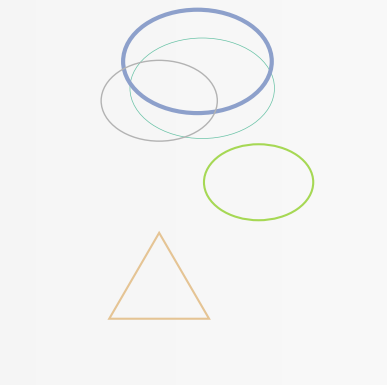[{"shape": "oval", "thickness": 0.5, "radius": 0.93, "center": [0.522, 0.771]}, {"shape": "oval", "thickness": 3, "radius": 0.96, "center": [0.51, 0.841]}, {"shape": "oval", "thickness": 1.5, "radius": 0.7, "center": [0.667, 0.527]}, {"shape": "triangle", "thickness": 1.5, "radius": 0.74, "center": [0.411, 0.246]}, {"shape": "oval", "thickness": 1, "radius": 0.75, "center": [0.411, 0.738]}]